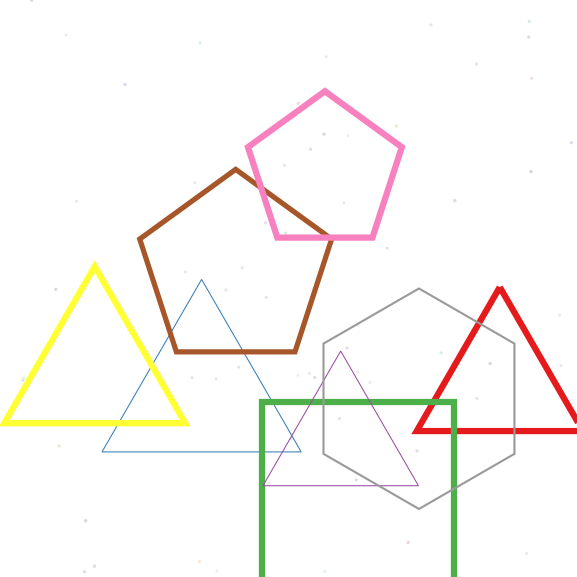[{"shape": "triangle", "thickness": 3, "radius": 0.83, "center": [0.865, 0.336]}, {"shape": "triangle", "thickness": 0.5, "radius": 1.0, "center": [0.349, 0.316]}, {"shape": "square", "thickness": 3, "radius": 0.83, "center": [0.619, 0.137]}, {"shape": "triangle", "thickness": 0.5, "radius": 0.78, "center": [0.59, 0.236]}, {"shape": "triangle", "thickness": 3, "radius": 0.9, "center": [0.164, 0.357]}, {"shape": "pentagon", "thickness": 2.5, "radius": 0.87, "center": [0.408, 0.531]}, {"shape": "pentagon", "thickness": 3, "radius": 0.7, "center": [0.563, 0.701]}, {"shape": "hexagon", "thickness": 1, "radius": 0.95, "center": [0.725, 0.309]}]